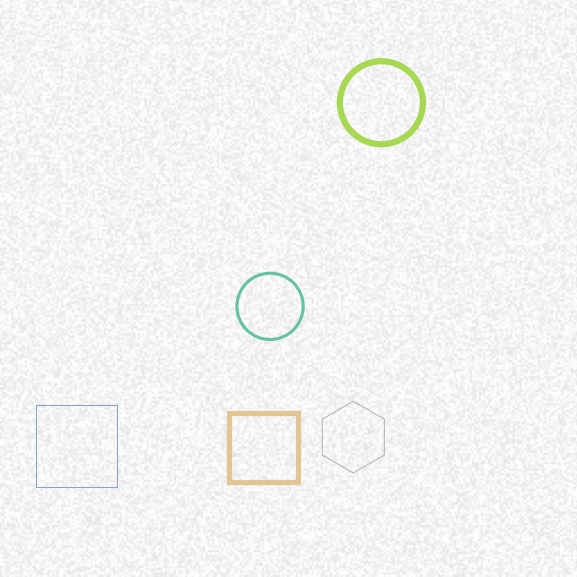[{"shape": "circle", "thickness": 1.5, "radius": 0.29, "center": [0.468, 0.469]}, {"shape": "square", "thickness": 0.5, "radius": 0.35, "center": [0.132, 0.227]}, {"shape": "circle", "thickness": 3, "radius": 0.36, "center": [0.66, 0.821]}, {"shape": "square", "thickness": 2.5, "radius": 0.3, "center": [0.457, 0.224]}, {"shape": "hexagon", "thickness": 0.5, "radius": 0.31, "center": [0.612, 0.242]}]